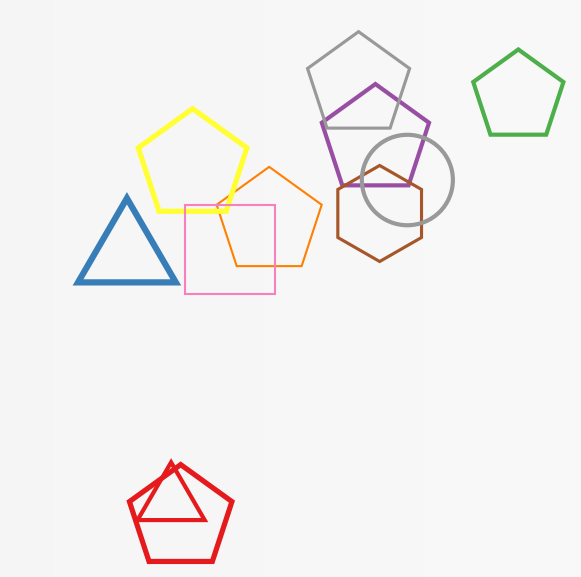[{"shape": "triangle", "thickness": 2, "radius": 0.33, "center": [0.294, 0.132]}, {"shape": "pentagon", "thickness": 2.5, "radius": 0.46, "center": [0.311, 0.102]}, {"shape": "triangle", "thickness": 3, "radius": 0.49, "center": [0.218, 0.559]}, {"shape": "pentagon", "thickness": 2, "radius": 0.41, "center": [0.892, 0.832]}, {"shape": "pentagon", "thickness": 2, "radius": 0.48, "center": [0.646, 0.757]}, {"shape": "pentagon", "thickness": 1, "radius": 0.48, "center": [0.463, 0.615]}, {"shape": "pentagon", "thickness": 2.5, "radius": 0.49, "center": [0.331, 0.713]}, {"shape": "hexagon", "thickness": 1.5, "radius": 0.42, "center": [0.653, 0.629]}, {"shape": "square", "thickness": 1, "radius": 0.39, "center": [0.396, 0.567]}, {"shape": "circle", "thickness": 2, "radius": 0.39, "center": [0.701, 0.687]}, {"shape": "pentagon", "thickness": 1.5, "radius": 0.46, "center": [0.617, 0.852]}]